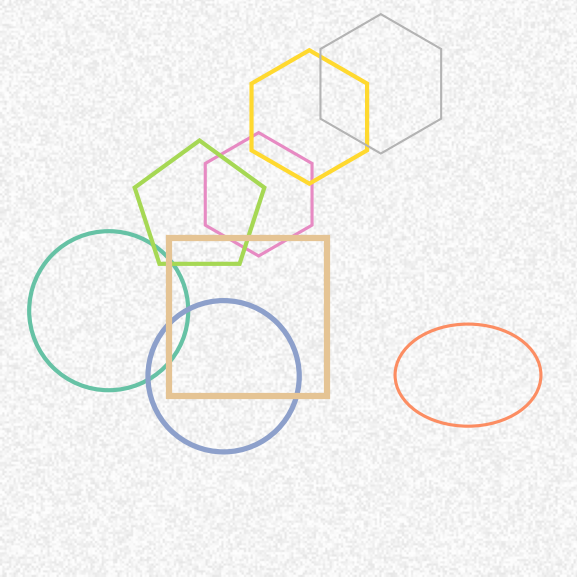[{"shape": "circle", "thickness": 2, "radius": 0.69, "center": [0.188, 0.461]}, {"shape": "oval", "thickness": 1.5, "radius": 0.63, "center": [0.81, 0.35]}, {"shape": "circle", "thickness": 2.5, "radius": 0.65, "center": [0.387, 0.348]}, {"shape": "hexagon", "thickness": 1.5, "radius": 0.53, "center": [0.448, 0.663]}, {"shape": "pentagon", "thickness": 2, "radius": 0.59, "center": [0.345, 0.638]}, {"shape": "hexagon", "thickness": 2, "radius": 0.58, "center": [0.536, 0.797]}, {"shape": "square", "thickness": 3, "radius": 0.68, "center": [0.43, 0.45]}, {"shape": "hexagon", "thickness": 1, "radius": 0.6, "center": [0.659, 0.854]}]